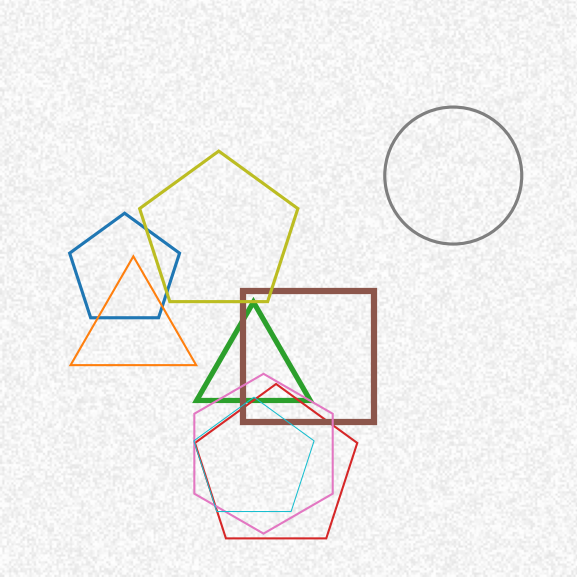[{"shape": "pentagon", "thickness": 1.5, "radius": 0.5, "center": [0.216, 0.53]}, {"shape": "triangle", "thickness": 1, "radius": 0.63, "center": [0.231, 0.43]}, {"shape": "triangle", "thickness": 2.5, "radius": 0.57, "center": [0.439, 0.362]}, {"shape": "pentagon", "thickness": 1, "radius": 0.74, "center": [0.478, 0.186]}, {"shape": "square", "thickness": 3, "radius": 0.57, "center": [0.534, 0.382]}, {"shape": "hexagon", "thickness": 1, "radius": 0.69, "center": [0.456, 0.213]}, {"shape": "circle", "thickness": 1.5, "radius": 0.59, "center": [0.785, 0.695]}, {"shape": "pentagon", "thickness": 1.5, "radius": 0.72, "center": [0.379, 0.593]}, {"shape": "pentagon", "thickness": 0.5, "radius": 0.55, "center": [0.44, 0.202]}]